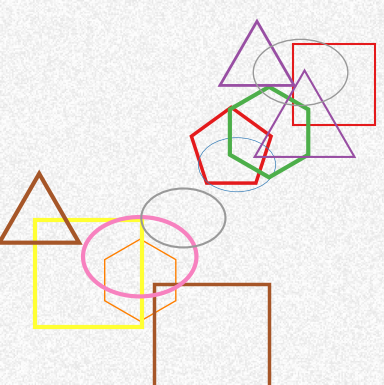[{"shape": "pentagon", "thickness": 2.5, "radius": 0.54, "center": [0.601, 0.612]}, {"shape": "square", "thickness": 1.5, "radius": 0.53, "center": [0.868, 0.78]}, {"shape": "oval", "thickness": 0.5, "radius": 0.5, "center": [0.616, 0.572]}, {"shape": "hexagon", "thickness": 3, "radius": 0.59, "center": [0.699, 0.657]}, {"shape": "triangle", "thickness": 2, "radius": 0.56, "center": [0.668, 0.834]}, {"shape": "triangle", "thickness": 1.5, "radius": 0.75, "center": [0.791, 0.667]}, {"shape": "hexagon", "thickness": 1, "radius": 0.53, "center": [0.364, 0.272]}, {"shape": "square", "thickness": 3, "radius": 0.7, "center": [0.229, 0.289]}, {"shape": "triangle", "thickness": 3, "radius": 0.6, "center": [0.102, 0.429]}, {"shape": "square", "thickness": 2.5, "radius": 0.75, "center": [0.55, 0.114]}, {"shape": "oval", "thickness": 3, "radius": 0.74, "center": [0.363, 0.333]}, {"shape": "oval", "thickness": 1.5, "radius": 0.55, "center": [0.476, 0.434]}, {"shape": "oval", "thickness": 1, "radius": 0.61, "center": [0.781, 0.812]}]